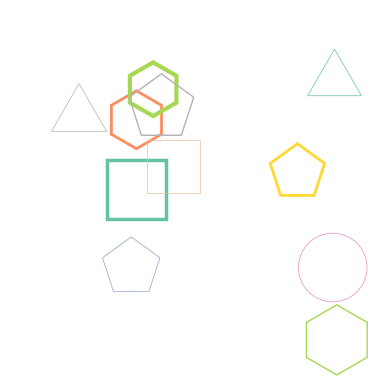[{"shape": "triangle", "thickness": 0.5, "radius": 0.4, "center": [0.869, 0.792]}, {"shape": "square", "thickness": 2.5, "radius": 0.38, "center": [0.355, 0.507]}, {"shape": "hexagon", "thickness": 2, "radius": 0.38, "center": [0.354, 0.689]}, {"shape": "pentagon", "thickness": 0.5, "radius": 0.39, "center": [0.341, 0.306]}, {"shape": "circle", "thickness": 0.5, "radius": 0.45, "center": [0.864, 0.305]}, {"shape": "hexagon", "thickness": 3, "radius": 0.35, "center": [0.398, 0.768]}, {"shape": "hexagon", "thickness": 1, "radius": 0.46, "center": [0.875, 0.117]}, {"shape": "pentagon", "thickness": 2, "radius": 0.37, "center": [0.772, 0.553]}, {"shape": "square", "thickness": 0.5, "radius": 0.34, "center": [0.451, 0.568]}, {"shape": "triangle", "thickness": 0.5, "radius": 0.41, "center": [0.205, 0.7]}, {"shape": "pentagon", "thickness": 1, "radius": 0.44, "center": [0.419, 0.72]}]